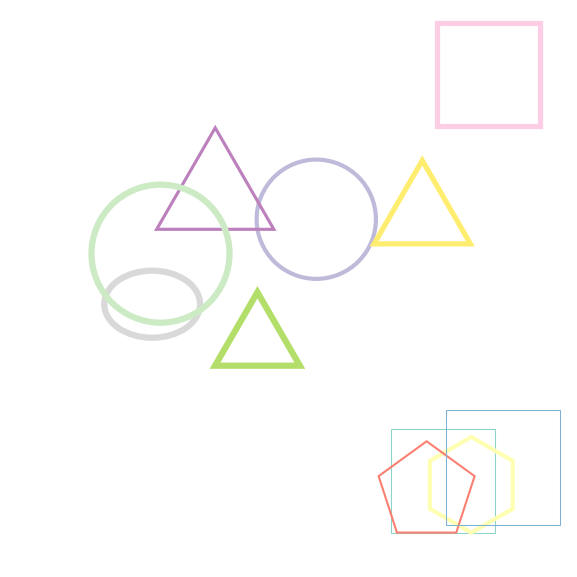[{"shape": "square", "thickness": 0.5, "radius": 0.45, "center": [0.767, 0.167]}, {"shape": "hexagon", "thickness": 2, "radius": 0.41, "center": [0.816, 0.16]}, {"shape": "circle", "thickness": 2, "radius": 0.52, "center": [0.548, 0.62]}, {"shape": "pentagon", "thickness": 1, "radius": 0.44, "center": [0.739, 0.148]}, {"shape": "square", "thickness": 0.5, "radius": 0.5, "center": [0.871, 0.189]}, {"shape": "triangle", "thickness": 3, "radius": 0.42, "center": [0.446, 0.408]}, {"shape": "square", "thickness": 2.5, "radius": 0.45, "center": [0.845, 0.87]}, {"shape": "oval", "thickness": 3, "radius": 0.41, "center": [0.263, 0.472]}, {"shape": "triangle", "thickness": 1.5, "radius": 0.59, "center": [0.373, 0.661]}, {"shape": "circle", "thickness": 3, "radius": 0.6, "center": [0.278, 0.56]}, {"shape": "triangle", "thickness": 2.5, "radius": 0.48, "center": [0.731, 0.625]}]